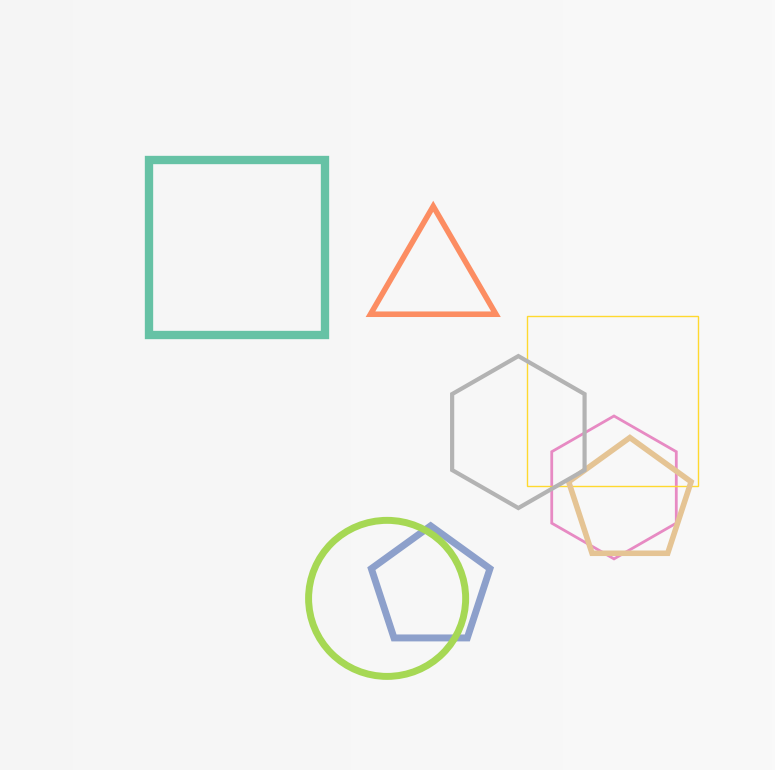[{"shape": "square", "thickness": 3, "radius": 0.57, "center": [0.306, 0.679]}, {"shape": "triangle", "thickness": 2, "radius": 0.47, "center": [0.559, 0.639]}, {"shape": "pentagon", "thickness": 2.5, "radius": 0.4, "center": [0.556, 0.237]}, {"shape": "hexagon", "thickness": 1, "radius": 0.46, "center": [0.792, 0.367]}, {"shape": "circle", "thickness": 2.5, "radius": 0.51, "center": [0.5, 0.223]}, {"shape": "square", "thickness": 0.5, "radius": 0.55, "center": [0.79, 0.479]}, {"shape": "pentagon", "thickness": 2, "radius": 0.42, "center": [0.813, 0.349]}, {"shape": "hexagon", "thickness": 1.5, "radius": 0.49, "center": [0.669, 0.439]}]